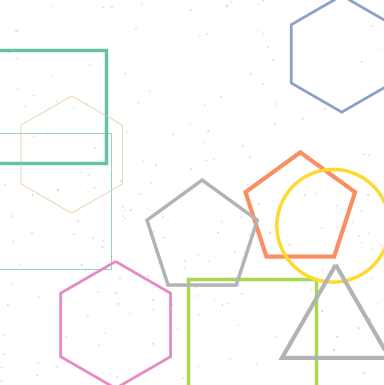[{"shape": "square", "thickness": 0.5, "radius": 0.88, "center": [0.114, 0.478]}, {"shape": "square", "thickness": 2.5, "radius": 0.73, "center": [0.129, 0.723]}, {"shape": "pentagon", "thickness": 3, "radius": 0.75, "center": [0.78, 0.455]}, {"shape": "hexagon", "thickness": 2, "radius": 0.76, "center": [0.888, 0.86]}, {"shape": "hexagon", "thickness": 2, "radius": 0.82, "center": [0.3, 0.156]}, {"shape": "square", "thickness": 2.5, "radius": 0.83, "center": [0.654, 0.11]}, {"shape": "circle", "thickness": 2.5, "radius": 0.73, "center": [0.866, 0.414]}, {"shape": "hexagon", "thickness": 0.5, "radius": 0.76, "center": [0.186, 0.599]}, {"shape": "triangle", "thickness": 3, "radius": 0.81, "center": [0.872, 0.151]}, {"shape": "pentagon", "thickness": 2.5, "radius": 0.75, "center": [0.525, 0.382]}]